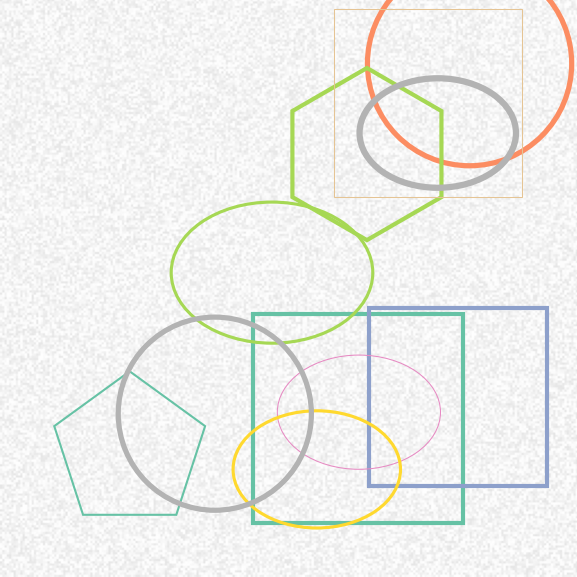[{"shape": "square", "thickness": 2, "radius": 0.91, "center": [0.62, 0.275]}, {"shape": "pentagon", "thickness": 1, "radius": 0.69, "center": [0.225, 0.219]}, {"shape": "circle", "thickness": 2.5, "radius": 0.88, "center": [0.813, 0.889]}, {"shape": "square", "thickness": 2, "radius": 0.77, "center": [0.793, 0.312]}, {"shape": "oval", "thickness": 0.5, "radius": 0.71, "center": [0.621, 0.285]}, {"shape": "oval", "thickness": 1.5, "radius": 0.87, "center": [0.471, 0.527]}, {"shape": "hexagon", "thickness": 2, "radius": 0.74, "center": [0.635, 0.732]}, {"shape": "oval", "thickness": 1.5, "radius": 0.72, "center": [0.549, 0.186]}, {"shape": "square", "thickness": 0.5, "radius": 0.81, "center": [0.741, 0.82]}, {"shape": "circle", "thickness": 2.5, "radius": 0.84, "center": [0.372, 0.283]}, {"shape": "oval", "thickness": 3, "radius": 0.68, "center": [0.758, 0.769]}]